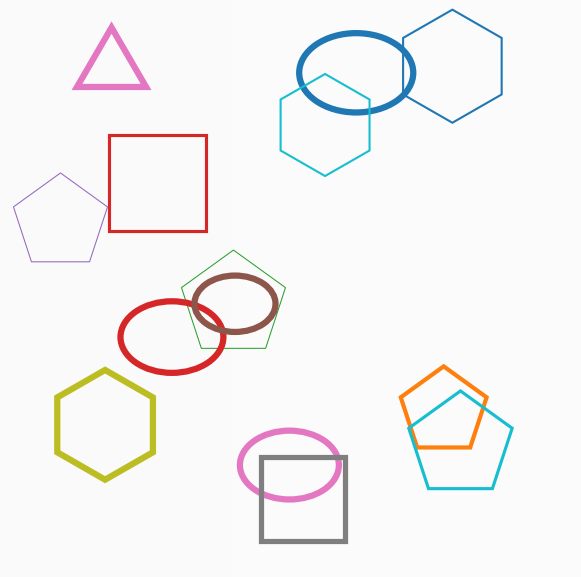[{"shape": "oval", "thickness": 3, "radius": 0.49, "center": [0.613, 0.873]}, {"shape": "hexagon", "thickness": 1, "radius": 0.49, "center": [0.778, 0.885]}, {"shape": "pentagon", "thickness": 2, "radius": 0.39, "center": [0.763, 0.287]}, {"shape": "pentagon", "thickness": 0.5, "radius": 0.47, "center": [0.402, 0.472]}, {"shape": "square", "thickness": 1.5, "radius": 0.42, "center": [0.271, 0.682]}, {"shape": "oval", "thickness": 3, "radius": 0.44, "center": [0.296, 0.415]}, {"shape": "pentagon", "thickness": 0.5, "radius": 0.43, "center": [0.104, 0.615]}, {"shape": "oval", "thickness": 3, "radius": 0.35, "center": [0.404, 0.473]}, {"shape": "triangle", "thickness": 3, "radius": 0.34, "center": [0.192, 0.883]}, {"shape": "oval", "thickness": 3, "radius": 0.43, "center": [0.498, 0.194]}, {"shape": "square", "thickness": 2.5, "radius": 0.36, "center": [0.522, 0.135]}, {"shape": "hexagon", "thickness": 3, "radius": 0.48, "center": [0.181, 0.263]}, {"shape": "hexagon", "thickness": 1, "radius": 0.44, "center": [0.559, 0.783]}, {"shape": "pentagon", "thickness": 1.5, "radius": 0.47, "center": [0.792, 0.229]}]